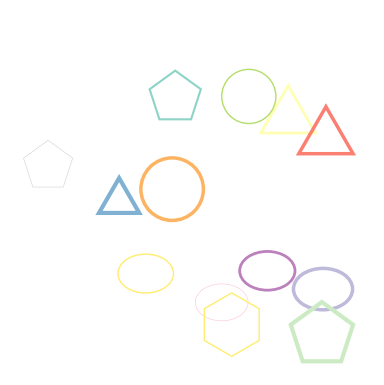[{"shape": "pentagon", "thickness": 1.5, "radius": 0.35, "center": [0.455, 0.747]}, {"shape": "triangle", "thickness": 2, "radius": 0.41, "center": [0.748, 0.696]}, {"shape": "oval", "thickness": 2.5, "radius": 0.38, "center": [0.839, 0.249]}, {"shape": "triangle", "thickness": 2.5, "radius": 0.41, "center": [0.847, 0.641]}, {"shape": "triangle", "thickness": 3, "radius": 0.3, "center": [0.309, 0.477]}, {"shape": "circle", "thickness": 2.5, "radius": 0.41, "center": [0.447, 0.509]}, {"shape": "circle", "thickness": 1, "radius": 0.35, "center": [0.646, 0.749]}, {"shape": "oval", "thickness": 0.5, "radius": 0.34, "center": [0.576, 0.215]}, {"shape": "pentagon", "thickness": 0.5, "radius": 0.34, "center": [0.125, 0.568]}, {"shape": "oval", "thickness": 2, "radius": 0.36, "center": [0.694, 0.297]}, {"shape": "pentagon", "thickness": 3, "radius": 0.43, "center": [0.836, 0.13]}, {"shape": "hexagon", "thickness": 1, "radius": 0.41, "center": [0.602, 0.157]}, {"shape": "oval", "thickness": 1, "radius": 0.36, "center": [0.379, 0.29]}]